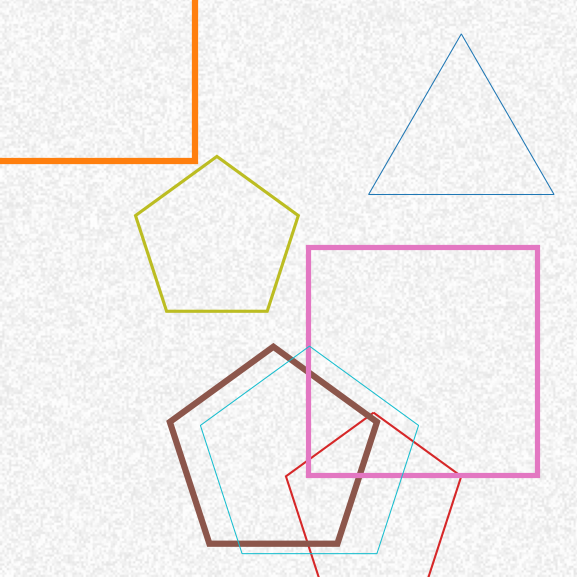[{"shape": "triangle", "thickness": 0.5, "radius": 0.93, "center": [0.799, 0.755]}, {"shape": "square", "thickness": 3, "radius": 0.9, "center": [0.158, 0.9]}, {"shape": "pentagon", "thickness": 1, "radius": 0.8, "center": [0.647, 0.125]}, {"shape": "pentagon", "thickness": 3, "radius": 0.94, "center": [0.473, 0.21]}, {"shape": "square", "thickness": 2.5, "radius": 0.99, "center": [0.731, 0.374]}, {"shape": "pentagon", "thickness": 1.5, "radius": 0.74, "center": [0.376, 0.58]}, {"shape": "pentagon", "thickness": 0.5, "radius": 0.99, "center": [0.536, 0.201]}]